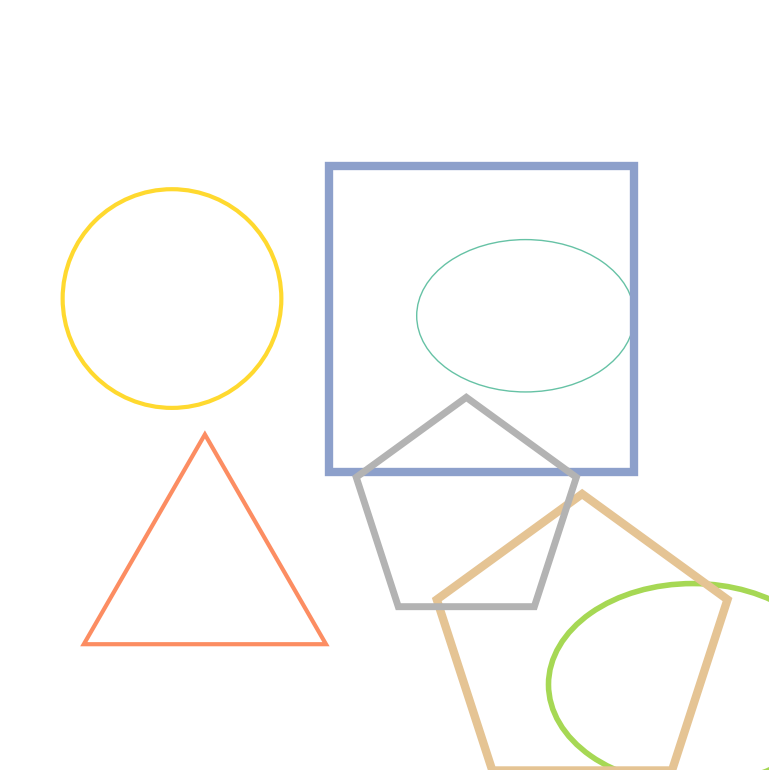[{"shape": "oval", "thickness": 0.5, "radius": 0.71, "center": [0.682, 0.59]}, {"shape": "triangle", "thickness": 1.5, "radius": 0.91, "center": [0.266, 0.254]}, {"shape": "square", "thickness": 3, "radius": 0.99, "center": [0.625, 0.586]}, {"shape": "oval", "thickness": 2, "radius": 0.94, "center": [0.9, 0.111]}, {"shape": "circle", "thickness": 1.5, "radius": 0.71, "center": [0.223, 0.612]}, {"shape": "pentagon", "thickness": 3, "radius": 0.99, "center": [0.756, 0.16]}, {"shape": "pentagon", "thickness": 2.5, "radius": 0.75, "center": [0.606, 0.334]}]